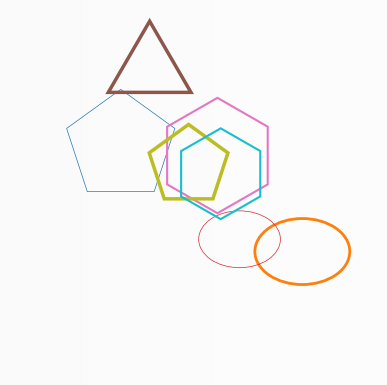[{"shape": "pentagon", "thickness": 0.5, "radius": 0.73, "center": [0.312, 0.621]}, {"shape": "oval", "thickness": 2, "radius": 0.61, "center": [0.78, 0.347]}, {"shape": "oval", "thickness": 0.5, "radius": 0.53, "center": [0.618, 0.379]}, {"shape": "triangle", "thickness": 2.5, "radius": 0.62, "center": [0.386, 0.822]}, {"shape": "hexagon", "thickness": 1.5, "radius": 0.75, "center": [0.561, 0.596]}, {"shape": "pentagon", "thickness": 2.5, "radius": 0.53, "center": [0.487, 0.57]}, {"shape": "hexagon", "thickness": 1.5, "radius": 0.59, "center": [0.57, 0.549]}]